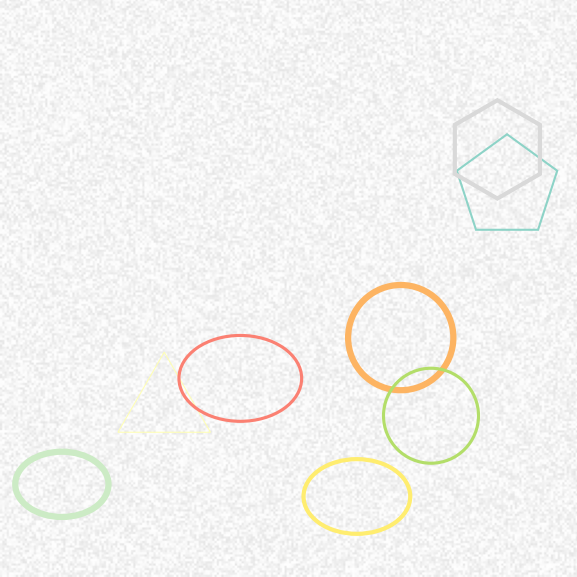[{"shape": "pentagon", "thickness": 1, "radius": 0.46, "center": [0.878, 0.675]}, {"shape": "triangle", "thickness": 0.5, "radius": 0.46, "center": [0.284, 0.297]}, {"shape": "oval", "thickness": 1.5, "radius": 0.53, "center": [0.416, 0.344]}, {"shape": "circle", "thickness": 3, "radius": 0.46, "center": [0.694, 0.415]}, {"shape": "circle", "thickness": 1.5, "radius": 0.41, "center": [0.746, 0.279]}, {"shape": "hexagon", "thickness": 2, "radius": 0.43, "center": [0.861, 0.74]}, {"shape": "oval", "thickness": 3, "radius": 0.4, "center": [0.107, 0.16]}, {"shape": "oval", "thickness": 2, "radius": 0.46, "center": [0.618, 0.139]}]